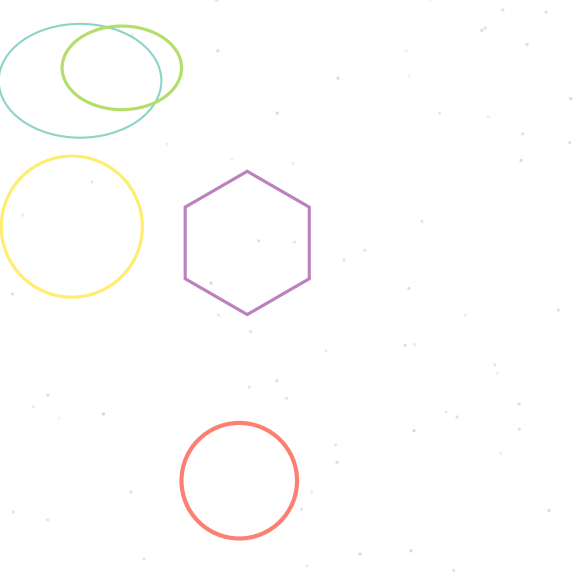[{"shape": "oval", "thickness": 1, "radius": 0.7, "center": [0.139, 0.859]}, {"shape": "circle", "thickness": 2, "radius": 0.5, "center": [0.414, 0.167]}, {"shape": "oval", "thickness": 1.5, "radius": 0.52, "center": [0.211, 0.882]}, {"shape": "hexagon", "thickness": 1.5, "radius": 0.62, "center": [0.428, 0.578]}, {"shape": "circle", "thickness": 1.5, "radius": 0.61, "center": [0.124, 0.607]}]